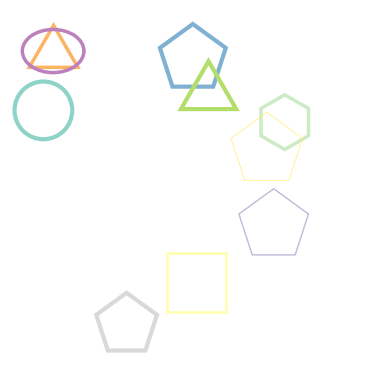[{"shape": "circle", "thickness": 3, "radius": 0.37, "center": [0.113, 0.713]}, {"shape": "square", "thickness": 2, "radius": 0.38, "center": [0.511, 0.267]}, {"shape": "pentagon", "thickness": 1, "radius": 0.47, "center": [0.711, 0.415]}, {"shape": "pentagon", "thickness": 3, "radius": 0.45, "center": [0.501, 0.848]}, {"shape": "triangle", "thickness": 2.5, "radius": 0.36, "center": [0.139, 0.861]}, {"shape": "triangle", "thickness": 3, "radius": 0.41, "center": [0.542, 0.758]}, {"shape": "pentagon", "thickness": 3, "radius": 0.41, "center": [0.329, 0.157]}, {"shape": "oval", "thickness": 2.5, "radius": 0.4, "center": [0.138, 0.867]}, {"shape": "hexagon", "thickness": 2.5, "radius": 0.36, "center": [0.74, 0.683]}, {"shape": "pentagon", "thickness": 0.5, "radius": 0.49, "center": [0.693, 0.61]}]